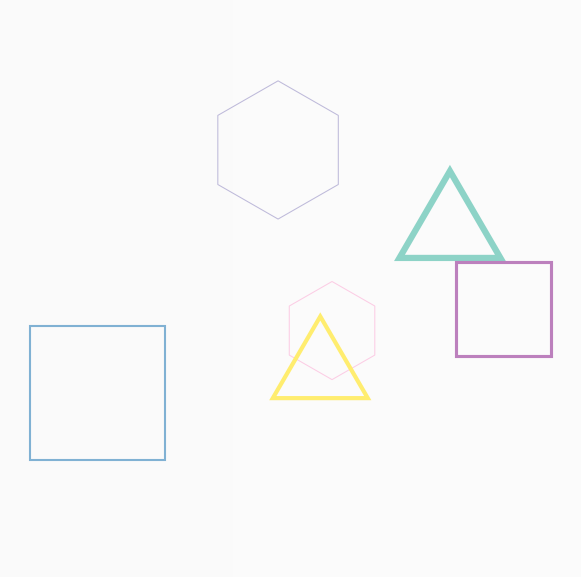[{"shape": "triangle", "thickness": 3, "radius": 0.5, "center": [0.774, 0.603]}, {"shape": "hexagon", "thickness": 0.5, "radius": 0.6, "center": [0.478, 0.739]}, {"shape": "square", "thickness": 1, "radius": 0.58, "center": [0.168, 0.319]}, {"shape": "hexagon", "thickness": 0.5, "radius": 0.42, "center": [0.571, 0.427]}, {"shape": "square", "thickness": 1.5, "radius": 0.41, "center": [0.866, 0.465]}, {"shape": "triangle", "thickness": 2, "radius": 0.47, "center": [0.551, 0.357]}]